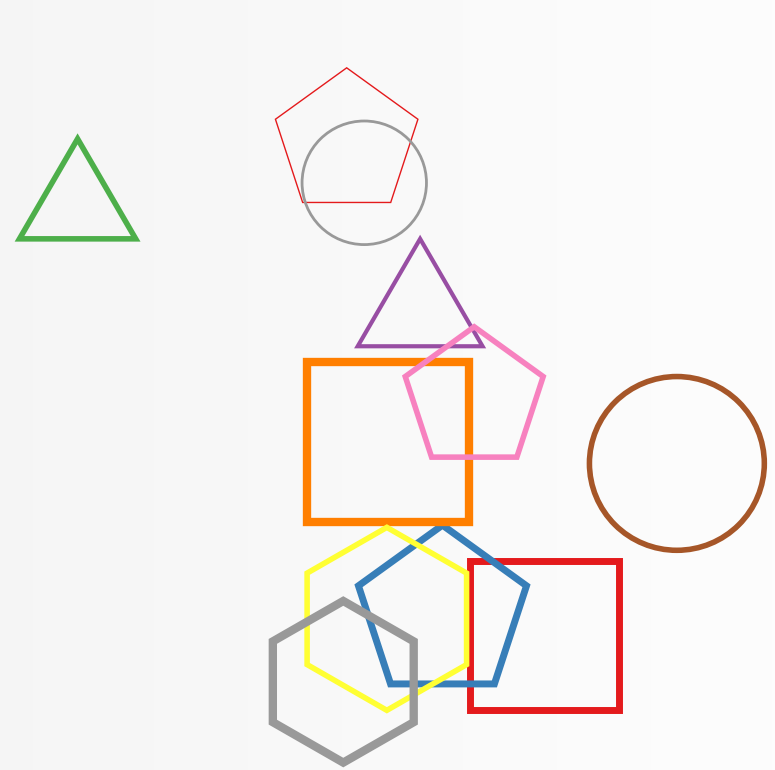[{"shape": "pentagon", "thickness": 0.5, "radius": 0.48, "center": [0.447, 0.815]}, {"shape": "square", "thickness": 2.5, "radius": 0.48, "center": [0.703, 0.175]}, {"shape": "pentagon", "thickness": 2.5, "radius": 0.57, "center": [0.571, 0.204]}, {"shape": "triangle", "thickness": 2, "radius": 0.43, "center": [0.1, 0.733]}, {"shape": "triangle", "thickness": 1.5, "radius": 0.46, "center": [0.542, 0.597]}, {"shape": "square", "thickness": 3, "radius": 0.52, "center": [0.5, 0.426]}, {"shape": "hexagon", "thickness": 2, "radius": 0.59, "center": [0.499, 0.196]}, {"shape": "circle", "thickness": 2, "radius": 0.56, "center": [0.873, 0.398]}, {"shape": "pentagon", "thickness": 2, "radius": 0.47, "center": [0.612, 0.482]}, {"shape": "circle", "thickness": 1, "radius": 0.4, "center": [0.47, 0.763]}, {"shape": "hexagon", "thickness": 3, "radius": 0.52, "center": [0.443, 0.115]}]